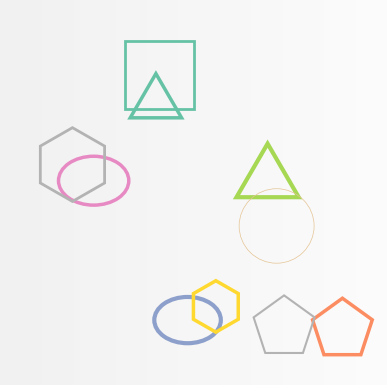[{"shape": "triangle", "thickness": 2.5, "radius": 0.38, "center": [0.402, 0.732]}, {"shape": "square", "thickness": 2, "radius": 0.44, "center": [0.411, 0.806]}, {"shape": "pentagon", "thickness": 2.5, "radius": 0.41, "center": [0.884, 0.144]}, {"shape": "oval", "thickness": 3, "radius": 0.43, "center": [0.484, 0.169]}, {"shape": "oval", "thickness": 2.5, "radius": 0.45, "center": [0.242, 0.531]}, {"shape": "triangle", "thickness": 3, "radius": 0.46, "center": [0.691, 0.534]}, {"shape": "hexagon", "thickness": 2.5, "radius": 0.33, "center": [0.557, 0.204]}, {"shape": "circle", "thickness": 0.5, "radius": 0.48, "center": [0.714, 0.413]}, {"shape": "hexagon", "thickness": 2, "radius": 0.48, "center": [0.187, 0.573]}, {"shape": "pentagon", "thickness": 1.5, "radius": 0.41, "center": [0.733, 0.15]}]